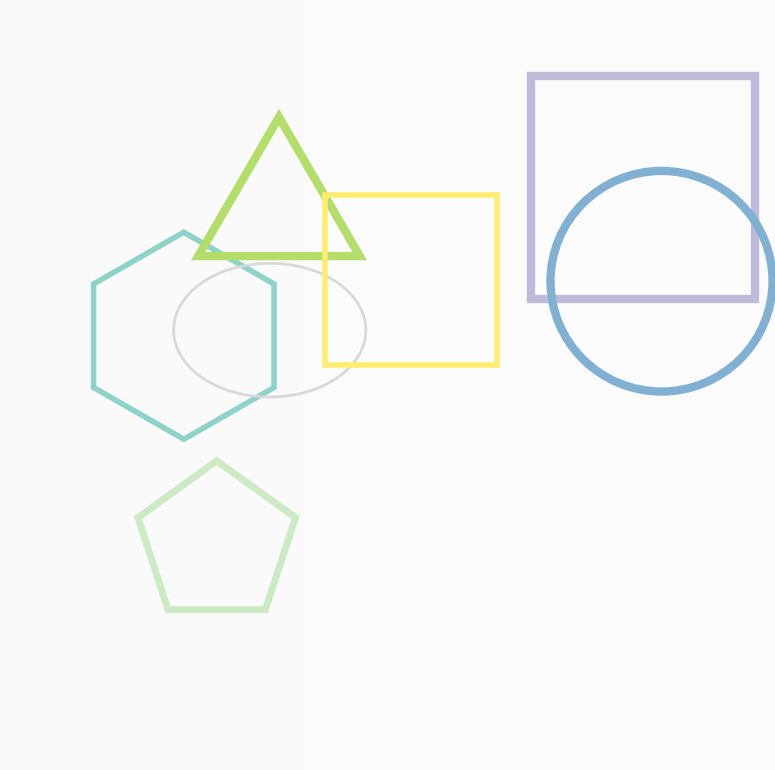[{"shape": "hexagon", "thickness": 2, "radius": 0.67, "center": [0.237, 0.564]}, {"shape": "square", "thickness": 3, "radius": 0.72, "center": [0.83, 0.756]}, {"shape": "circle", "thickness": 3, "radius": 0.72, "center": [0.854, 0.635]}, {"shape": "triangle", "thickness": 3, "radius": 0.6, "center": [0.36, 0.728]}, {"shape": "oval", "thickness": 1, "radius": 0.62, "center": [0.348, 0.571]}, {"shape": "pentagon", "thickness": 2.5, "radius": 0.53, "center": [0.28, 0.295]}, {"shape": "square", "thickness": 2, "radius": 0.55, "center": [0.53, 0.636]}]